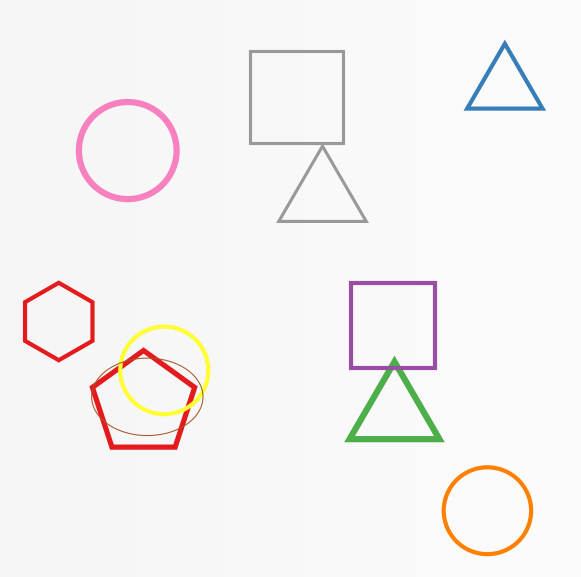[{"shape": "hexagon", "thickness": 2, "radius": 0.34, "center": [0.101, 0.442]}, {"shape": "pentagon", "thickness": 2.5, "radius": 0.46, "center": [0.247, 0.3]}, {"shape": "triangle", "thickness": 2, "radius": 0.37, "center": [0.869, 0.849]}, {"shape": "triangle", "thickness": 3, "radius": 0.45, "center": [0.679, 0.283]}, {"shape": "square", "thickness": 2, "radius": 0.36, "center": [0.676, 0.436]}, {"shape": "circle", "thickness": 2, "radius": 0.38, "center": [0.839, 0.115]}, {"shape": "circle", "thickness": 2, "radius": 0.38, "center": [0.283, 0.358]}, {"shape": "oval", "thickness": 0.5, "radius": 0.48, "center": [0.253, 0.312]}, {"shape": "circle", "thickness": 3, "radius": 0.42, "center": [0.22, 0.738]}, {"shape": "square", "thickness": 1.5, "radius": 0.4, "center": [0.51, 0.831]}, {"shape": "triangle", "thickness": 1.5, "radius": 0.43, "center": [0.555, 0.659]}]